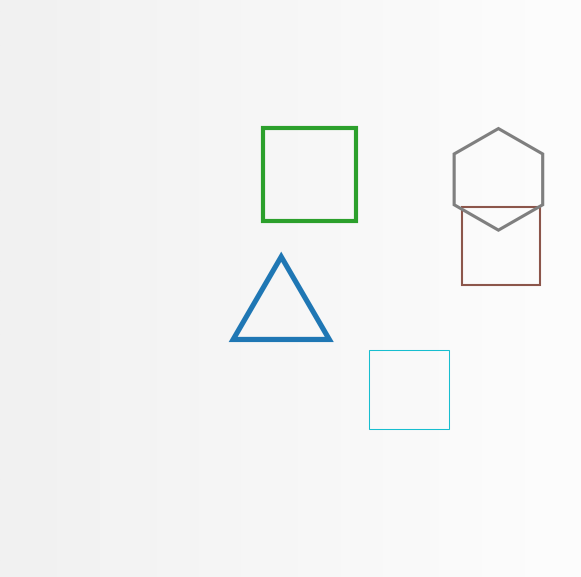[{"shape": "triangle", "thickness": 2.5, "radius": 0.48, "center": [0.484, 0.459]}, {"shape": "square", "thickness": 2, "radius": 0.4, "center": [0.533, 0.697]}, {"shape": "square", "thickness": 1, "radius": 0.34, "center": [0.862, 0.573]}, {"shape": "hexagon", "thickness": 1.5, "radius": 0.44, "center": [0.858, 0.689]}, {"shape": "square", "thickness": 0.5, "radius": 0.34, "center": [0.704, 0.325]}]